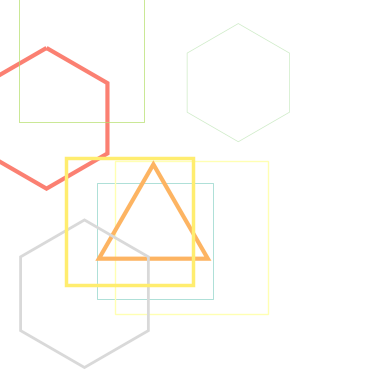[{"shape": "square", "thickness": 0.5, "radius": 0.75, "center": [0.404, 0.373]}, {"shape": "square", "thickness": 1, "radius": 1.0, "center": [0.497, 0.383]}, {"shape": "hexagon", "thickness": 3, "radius": 0.91, "center": [0.121, 0.693]}, {"shape": "triangle", "thickness": 3, "radius": 0.82, "center": [0.398, 0.41]}, {"shape": "square", "thickness": 0.5, "radius": 0.81, "center": [0.211, 0.846]}, {"shape": "hexagon", "thickness": 2, "radius": 0.96, "center": [0.219, 0.237]}, {"shape": "hexagon", "thickness": 0.5, "radius": 0.77, "center": [0.619, 0.785]}, {"shape": "square", "thickness": 2.5, "radius": 0.82, "center": [0.336, 0.426]}]